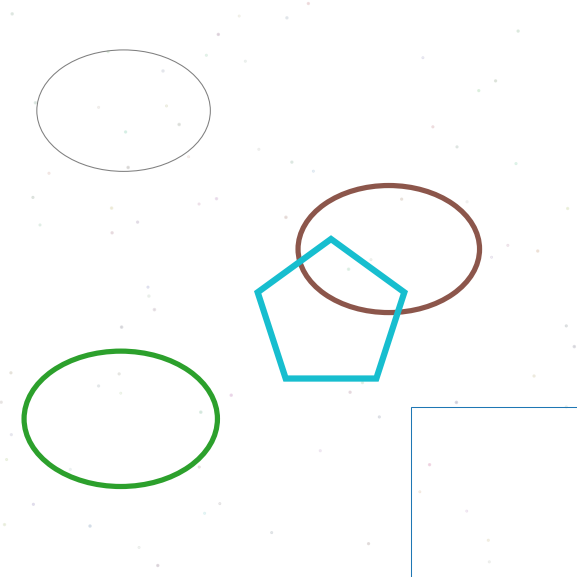[{"shape": "square", "thickness": 0.5, "radius": 0.87, "center": [0.885, 0.121]}, {"shape": "oval", "thickness": 2.5, "radius": 0.84, "center": [0.209, 0.274]}, {"shape": "oval", "thickness": 2.5, "radius": 0.79, "center": [0.673, 0.568]}, {"shape": "oval", "thickness": 0.5, "radius": 0.75, "center": [0.214, 0.808]}, {"shape": "pentagon", "thickness": 3, "radius": 0.67, "center": [0.573, 0.452]}]